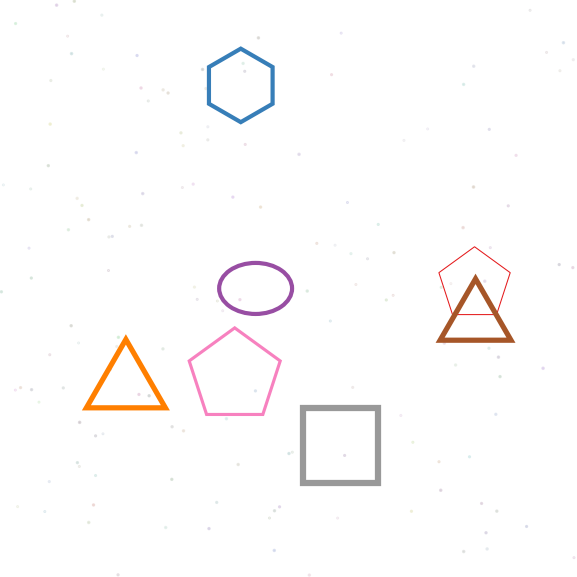[{"shape": "pentagon", "thickness": 0.5, "radius": 0.32, "center": [0.822, 0.507]}, {"shape": "hexagon", "thickness": 2, "radius": 0.32, "center": [0.417, 0.851]}, {"shape": "oval", "thickness": 2, "radius": 0.32, "center": [0.443, 0.5]}, {"shape": "triangle", "thickness": 2.5, "radius": 0.39, "center": [0.218, 0.332]}, {"shape": "triangle", "thickness": 2.5, "radius": 0.35, "center": [0.823, 0.445]}, {"shape": "pentagon", "thickness": 1.5, "radius": 0.41, "center": [0.406, 0.348]}, {"shape": "square", "thickness": 3, "radius": 0.33, "center": [0.59, 0.228]}]